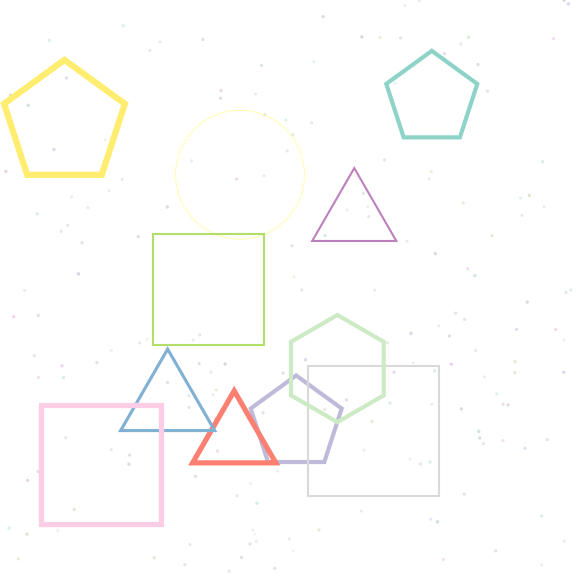[{"shape": "pentagon", "thickness": 2, "radius": 0.41, "center": [0.748, 0.828]}, {"shape": "circle", "thickness": 0.5, "radius": 0.56, "center": [0.416, 0.697]}, {"shape": "pentagon", "thickness": 2, "radius": 0.41, "center": [0.513, 0.266]}, {"shape": "triangle", "thickness": 2.5, "radius": 0.42, "center": [0.406, 0.239]}, {"shape": "triangle", "thickness": 1.5, "radius": 0.47, "center": [0.29, 0.301]}, {"shape": "square", "thickness": 1, "radius": 0.48, "center": [0.361, 0.498]}, {"shape": "square", "thickness": 2.5, "radius": 0.52, "center": [0.175, 0.195]}, {"shape": "square", "thickness": 1, "radius": 0.56, "center": [0.647, 0.253]}, {"shape": "triangle", "thickness": 1, "radius": 0.42, "center": [0.613, 0.624]}, {"shape": "hexagon", "thickness": 2, "radius": 0.46, "center": [0.584, 0.361]}, {"shape": "pentagon", "thickness": 3, "radius": 0.55, "center": [0.112, 0.785]}]